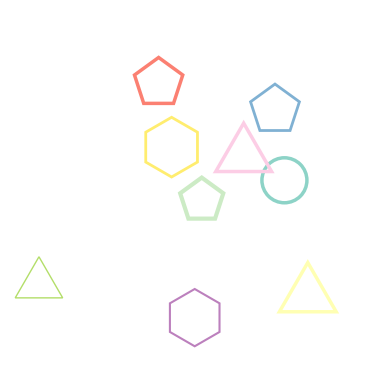[{"shape": "circle", "thickness": 2.5, "radius": 0.29, "center": [0.739, 0.532]}, {"shape": "triangle", "thickness": 2.5, "radius": 0.43, "center": [0.799, 0.233]}, {"shape": "pentagon", "thickness": 2.5, "radius": 0.33, "center": [0.412, 0.785]}, {"shape": "pentagon", "thickness": 2, "radius": 0.33, "center": [0.714, 0.715]}, {"shape": "triangle", "thickness": 1, "radius": 0.36, "center": [0.101, 0.262]}, {"shape": "triangle", "thickness": 2.5, "radius": 0.42, "center": [0.633, 0.596]}, {"shape": "hexagon", "thickness": 1.5, "radius": 0.37, "center": [0.506, 0.175]}, {"shape": "pentagon", "thickness": 3, "radius": 0.29, "center": [0.524, 0.48]}, {"shape": "hexagon", "thickness": 2, "radius": 0.39, "center": [0.446, 0.618]}]